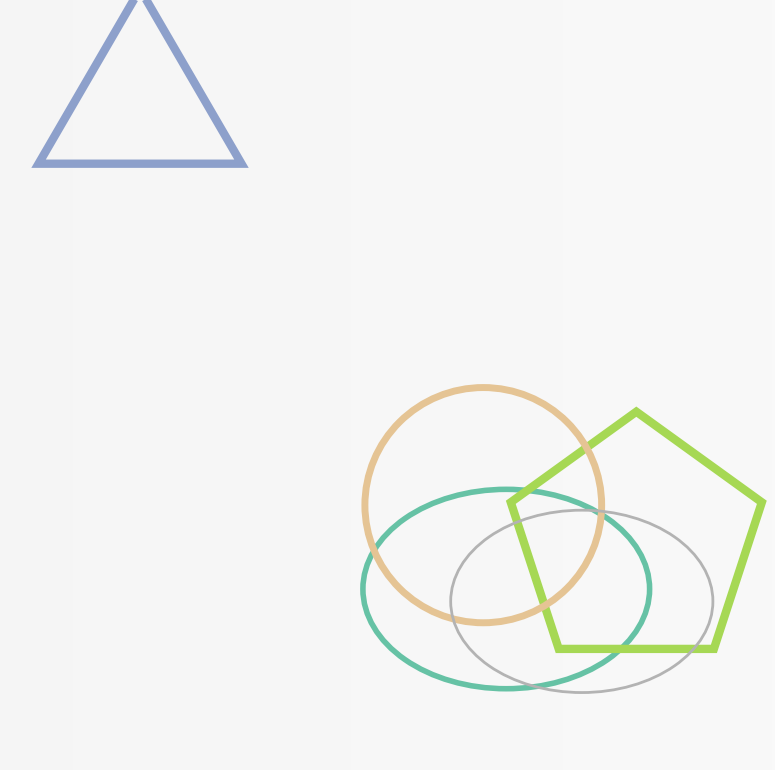[{"shape": "oval", "thickness": 2, "radius": 0.92, "center": [0.653, 0.235]}, {"shape": "triangle", "thickness": 3, "radius": 0.76, "center": [0.181, 0.863]}, {"shape": "pentagon", "thickness": 3, "radius": 0.85, "center": [0.821, 0.295]}, {"shape": "circle", "thickness": 2.5, "radius": 0.76, "center": [0.624, 0.344]}, {"shape": "oval", "thickness": 1, "radius": 0.85, "center": [0.751, 0.219]}]